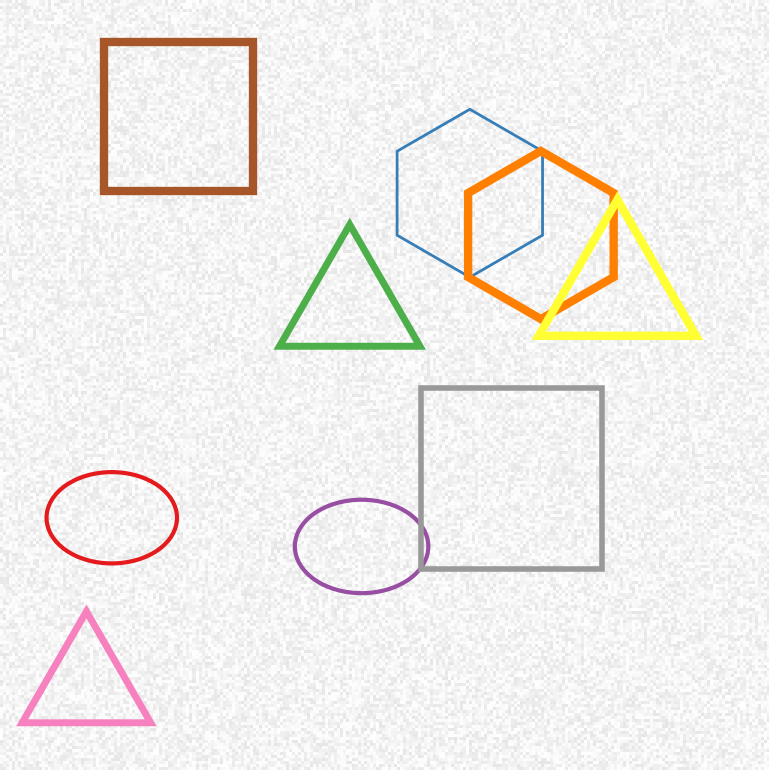[{"shape": "oval", "thickness": 1.5, "radius": 0.42, "center": [0.145, 0.328]}, {"shape": "hexagon", "thickness": 1, "radius": 0.55, "center": [0.61, 0.749]}, {"shape": "triangle", "thickness": 2.5, "radius": 0.53, "center": [0.454, 0.603]}, {"shape": "oval", "thickness": 1.5, "radius": 0.43, "center": [0.47, 0.29]}, {"shape": "hexagon", "thickness": 3, "radius": 0.55, "center": [0.702, 0.695]}, {"shape": "triangle", "thickness": 3, "radius": 0.59, "center": [0.802, 0.623]}, {"shape": "square", "thickness": 3, "radius": 0.48, "center": [0.232, 0.849]}, {"shape": "triangle", "thickness": 2.5, "radius": 0.48, "center": [0.112, 0.11]}, {"shape": "square", "thickness": 2, "radius": 0.59, "center": [0.665, 0.379]}]